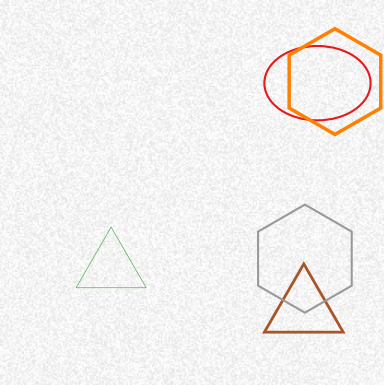[{"shape": "oval", "thickness": 1.5, "radius": 0.69, "center": [0.825, 0.784]}, {"shape": "triangle", "thickness": 0.5, "radius": 0.53, "center": [0.289, 0.305]}, {"shape": "hexagon", "thickness": 2.5, "radius": 0.69, "center": [0.87, 0.788]}, {"shape": "triangle", "thickness": 2, "radius": 0.59, "center": [0.789, 0.196]}, {"shape": "hexagon", "thickness": 1.5, "radius": 0.7, "center": [0.792, 0.328]}]